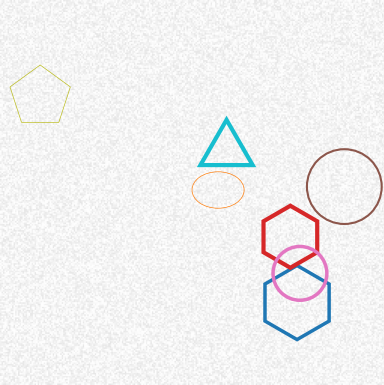[{"shape": "hexagon", "thickness": 2.5, "radius": 0.48, "center": [0.772, 0.214]}, {"shape": "oval", "thickness": 0.5, "radius": 0.34, "center": [0.566, 0.506]}, {"shape": "hexagon", "thickness": 3, "radius": 0.4, "center": [0.754, 0.385]}, {"shape": "circle", "thickness": 1.5, "radius": 0.49, "center": [0.894, 0.515]}, {"shape": "circle", "thickness": 2.5, "radius": 0.35, "center": [0.779, 0.29]}, {"shape": "pentagon", "thickness": 0.5, "radius": 0.41, "center": [0.104, 0.749]}, {"shape": "triangle", "thickness": 3, "radius": 0.39, "center": [0.588, 0.61]}]